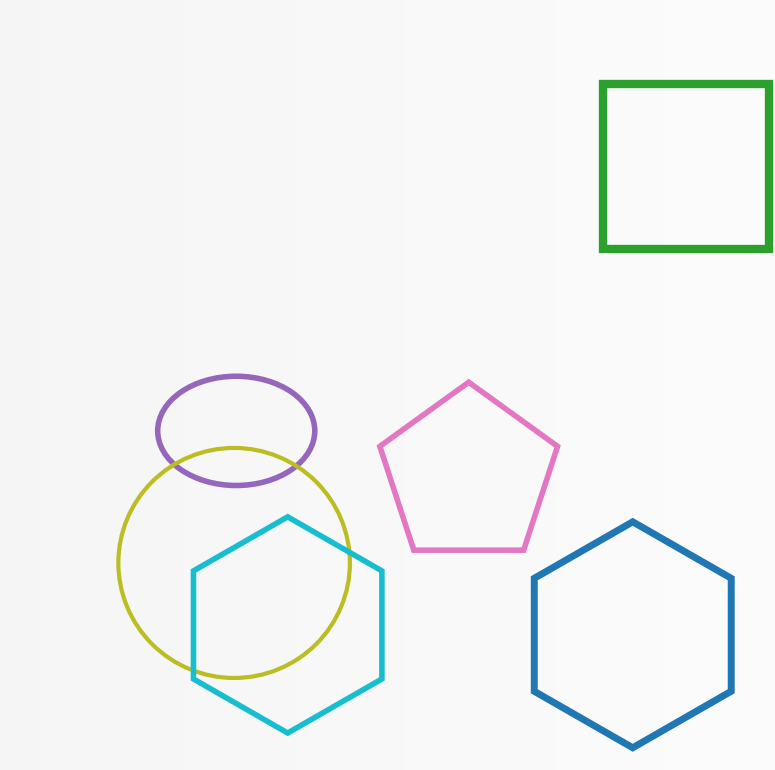[{"shape": "hexagon", "thickness": 2.5, "radius": 0.73, "center": [0.816, 0.176]}, {"shape": "square", "thickness": 3, "radius": 0.54, "center": [0.886, 0.784]}, {"shape": "oval", "thickness": 2, "radius": 0.51, "center": [0.305, 0.44]}, {"shape": "pentagon", "thickness": 2, "radius": 0.6, "center": [0.605, 0.383]}, {"shape": "circle", "thickness": 1.5, "radius": 0.75, "center": [0.302, 0.269]}, {"shape": "hexagon", "thickness": 2, "radius": 0.7, "center": [0.371, 0.188]}]